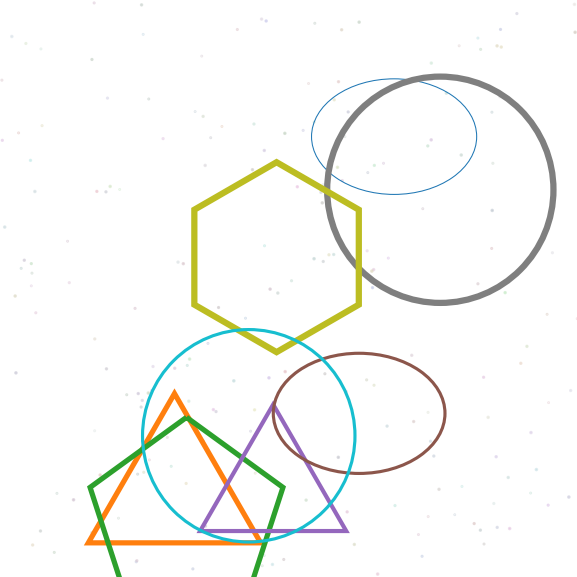[{"shape": "oval", "thickness": 0.5, "radius": 0.71, "center": [0.682, 0.763]}, {"shape": "triangle", "thickness": 2.5, "radius": 0.86, "center": [0.302, 0.145]}, {"shape": "pentagon", "thickness": 2.5, "radius": 0.88, "center": [0.323, 0.101]}, {"shape": "triangle", "thickness": 2, "radius": 0.73, "center": [0.473, 0.153]}, {"shape": "oval", "thickness": 1.5, "radius": 0.74, "center": [0.622, 0.283]}, {"shape": "circle", "thickness": 3, "radius": 0.98, "center": [0.762, 0.671]}, {"shape": "hexagon", "thickness": 3, "radius": 0.82, "center": [0.479, 0.554]}, {"shape": "circle", "thickness": 1.5, "radius": 0.92, "center": [0.431, 0.245]}]